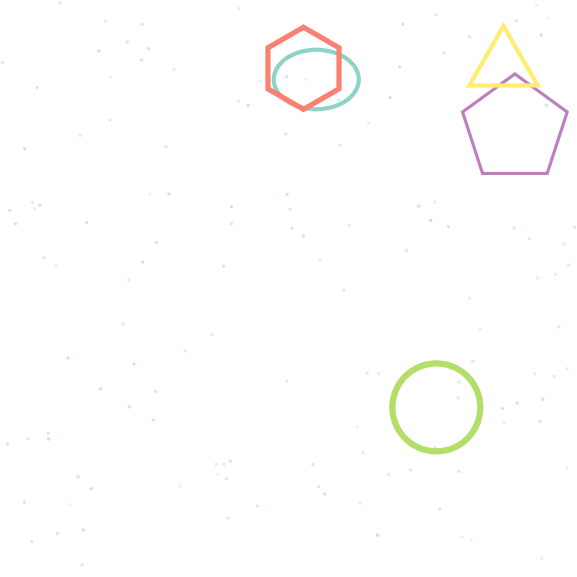[{"shape": "oval", "thickness": 2, "radius": 0.37, "center": [0.548, 0.861]}, {"shape": "hexagon", "thickness": 2.5, "radius": 0.36, "center": [0.526, 0.881]}, {"shape": "circle", "thickness": 3, "radius": 0.38, "center": [0.756, 0.294]}, {"shape": "pentagon", "thickness": 1.5, "radius": 0.48, "center": [0.892, 0.776]}, {"shape": "triangle", "thickness": 2, "radius": 0.34, "center": [0.872, 0.885]}]